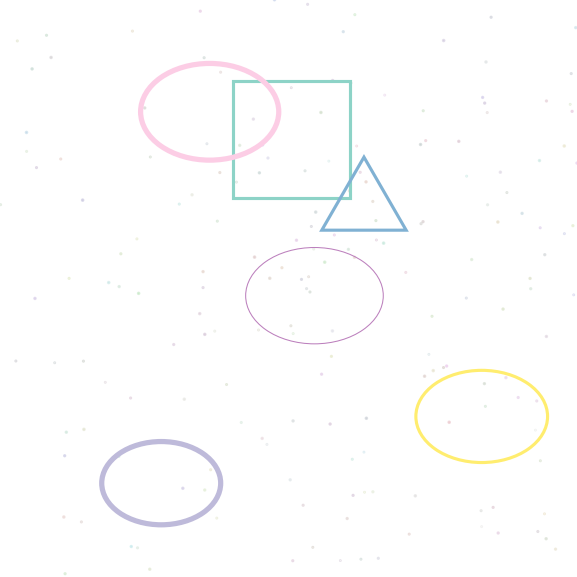[{"shape": "square", "thickness": 1.5, "radius": 0.51, "center": [0.504, 0.757]}, {"shape": "oval", "thickness": 2.5, "radius": 0.51, "center": [0.279, 0.162]}, {"shape": "triangle", "thickness": 1.5, "radius": 0.42, "center": [0.63, 0.643]}, {"shape": "oval", "thickness": 2.5, "radius": 0.6, "center": [0.363, 0.806]}, {"shape": "oval", "thickness": 0.5, "radius": 0.6, "center": [0.545, 0.487]}, {"shape": "oval", "thickness": 1.5, "radius": 0.57, "center": [0.834, 0.278]}]